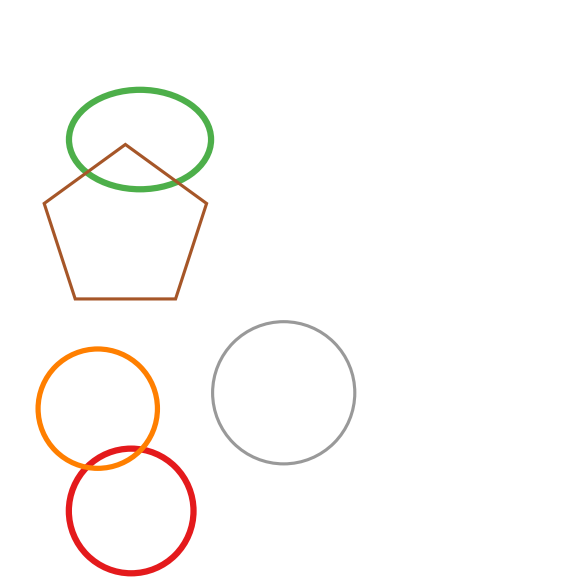[{"shape": "circle", "thickness": 3, "radius": 0.54, "center": [0.227, 0.114]}, {"shape": "oval", "thickness": 3, "radius": 0.62, "center": [0.242, 0.758]}, {"shape": "circle", "thickness": 2.5, "radius": 0.52, "center": [0.169, 0.292]}, {"shape": "pentagon", "thickness": 1.5, "radius": 0.74, "center": [0.217, 0.601]}, {"shape": "circle", "thickness": 1.5, "radius": 0.62, "center": [0.491, 0.319]}]